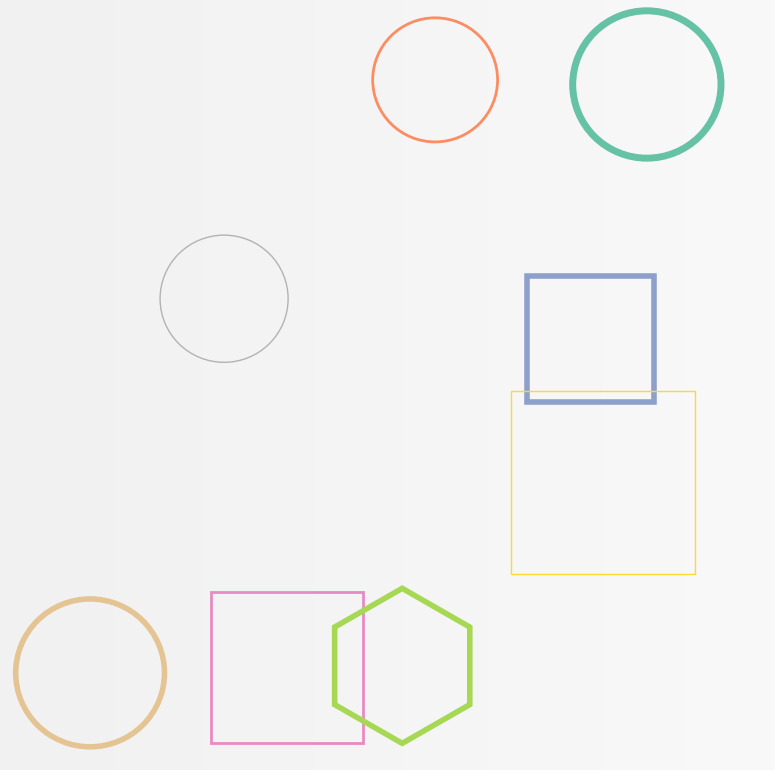[{"shape": "circle", "thickness": 2.5, "radius": 0.48, "center": [0.835, 0.89]}, {"shape": "circle", "thickness": 1, "radius": 0.4, "center": [0.561, 0.896]}, {"shape": "square", "thickness": 2, "radius": 0.41, "center": [0.762, 0.56]}, {"shape": "square", "thickness": 1, "radius": 0.49, "center": [0.37, 0.133]}, {"shape": "hexagon", "thickness": 2, "radius": 0.5, "center": [0.519, 0.135]}, {"shape": "square", "thickness": 0.5, "radius": 0.59, "center": [0.778, 0.373]}, {"shape": "circle", "thickness": 2, "radius": 0.48, "center": [0.116, 0.126]}, {"shape": "circle", "thickness": 0.5, "radius": 0.41, "center": [0.289, 0.612]}]